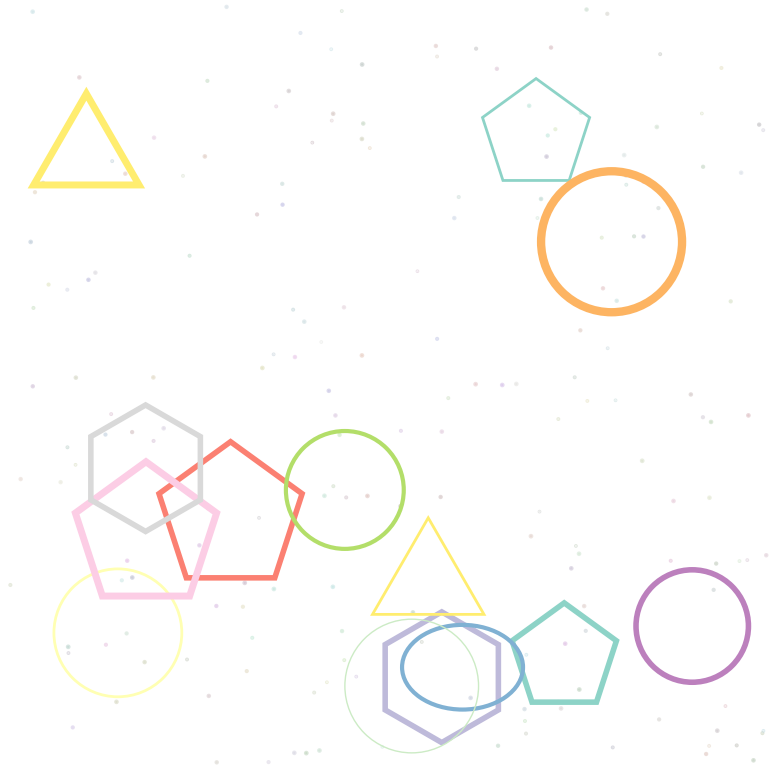[{"shape": "pentagon", "thickness": 2, "radius": 0.36, "center": [0.733, 0.146]}, {"shape": "pentagon", "thickness": 1, "radius": 0.37, "center": [0.696, 0.825]}, {"shape": "circle", "thickness": 1, "radius": 0.42, "center": [0.153, 0.178]}, {"shape": "hexagon", "thickness": 2, "radius": 0.42, "center": [0.574, 0.12]}, {"shape": "pentagon", "thickness": 2, "radius": 0.49, "center": [0.299, 0.329]}, {"shape": "oval", "thickness": 1.5, "radius": 0.39, "center": [0.601, 0.133]}, {"shape": "circle", "thickness": 3, "radius": 0.46, "center": [0.794, 0.686]}, {"shape": "circle", "thickness": 1.5, "radius": 0.38, "center": [0.448, 0.364]}, {"shape": "pentagon", "thickness": 2.5, "radius": 0.48, "center": [0.19, 0.304]}, {"shape": "hexagon", "thickness": 2, "radius": 0.41, "center": [0.189, 0.392]}, {"shape": "circle", "thickness": 2, "radius": 0.37, "center": [0.899, 0.187]}, {"shape": "circle", "thickness": 0.5, "radius": 0.43, "center": [0.535, 0.109]}, {"shape": "triangle", "thickness": 1, "radius": 0.42, "center": [0.556, 0.244]}, {"shape": "triangle", "thickness": 2.5, "radius": 0.4, "center": [0.112, 0.799]}]